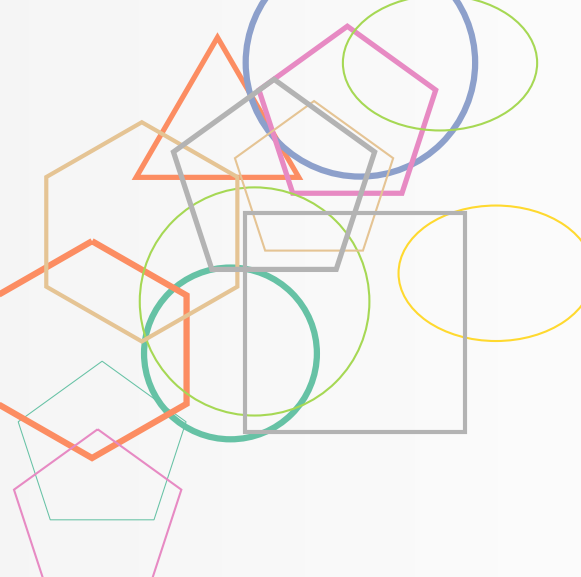[{"shape": "circle", "thickness": 3, "radius": 0.74, "center": [0.397, 0.387]}, {"shape": "pentagon", "thickness": 0.5, "radius": 0.76, "center": [0.176, 0.222]}, {"shape": "triangle", "thickness": 2.5, "radius": 0.81, "center": [0.374, 0.773]}, {"shape": "hexagon", "thickness": 3, "radius": 0.94, "center": [0.158, 0.394]}, {"shape": "circle", "thickness": 3, "radius": 0.99, "center": [0.62, 0.891]}, {"shape": "pentagon", "thickness": 1, "radius": 0.76, "center": [0.168, 0.104]}, {"shape": "pentagon", "thickness": 2.5, "radius": 0.8, "center": [0.598, 0.794]}, {"shape": "circle", "thickness": 1, "radius": 0.99, "center": [0.438, 0.477]}, {"shape": "oval", "thickness": 1, "radius": 0.84, "center": [0.757, 0.89]}, {"shape": "oval", "thickness": 1, "radius": 0.84, "center": [0.853, 0.526]}, {"shape": "hexagon", "thickness": 2, "radius": 0.95, "center": [0.244, 0.598]}, {"shape": "pentagon", "thickness": 1, "radius": 0.72, "center": [0.54, 0.681]}, {"shape": "square", "thickness": 2, "radius": 0.95, "center": [0.611, 0.44]}, {"shape": "pentagon", "thickness": 2.5, "radius": 0.91, "center": [0.471, 0.68]}]